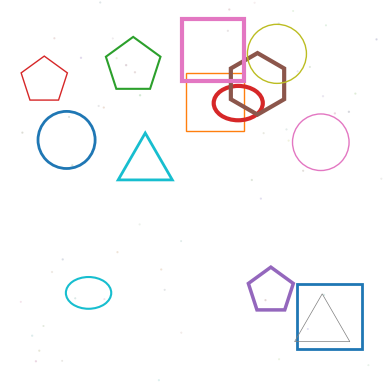[{"shape": "square", "thickness": 2, "radius": 0.42, "center": [0.856, 0.177]}, {"shape": "circle", "thickness": 2, "radius": 0.37, "center": [0.173, 0.636]}, {"shape": "square", "thickness": 1, "radius": 0.38, "center": [0.558, 0.735]}, {"shape": "pentagon", "thickness": 1.5, "radius": 0.37, "center": [0.346, 0.83]}, {"shape": "oval", "thickness": 3, "radius": 0.32, "center": [0.619, 0.732]}, {"shape": "pentagon", "thickness": 1, "radius": 0.32, "center": [0.115, 0.791]}, {"shape": "pentagon", "thickness": 2.5, "radius": 0.31, "center": [0.703, 0.245]}, {"shape": "hexagon", "thickness": 3, "radius": 0.4, "center": [0.669, 0.782]}, {"shape": "circle", "thickness": 1, "radius": 0.37, "center": [0.833, 0.631]}, {"shape": "square", "thickness": 3, "radius": 0.4, "center": [0.553, 0.87]}, {"shape": "triangle", "thickness": 0.5, "radius": 0.41, "center": [0.837, 0.154]}, {"shape": "circle", "thickness": 1, "radius": 0.38, "center": [0.719, 0.86]}, {"shape": "oval", "thickness": 1.5, "radius": 0.29, "center": [0.23, 0.239]}, {"shape": "triangle", "thickness": 2, "radius": 0.41, "center": [0.377, 0.573]}]